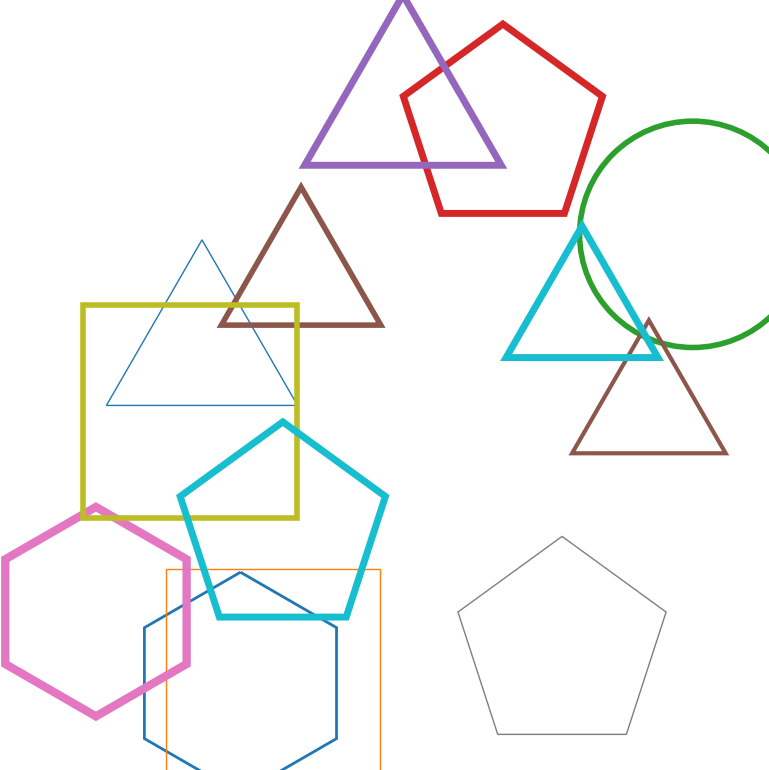[{"shape": "triangle", "thickness": 0.5, "radius": 0.72, "center": [0.262, 0.545]}, {"shape": "hexagon", "thickness": 1, "radius": 0.72, "center": [0.312, 0.113]}, {"shape": "square", "thickness": 0.5, "radius": 0.7, "center": [0.355, 0.122]}, {"shape": "circle", "thickness": 2, "radius": 0.73, "center": [0.9, 0.696]}, {"shape": "pentagon", "thickness": 2.5, "radius": 0.68, "center": [0.653, 0.833]}, {"shape": "triangle", "thickness": 2.5, "radius": 0.74, "center": [0.523, 0.859]}, {"shape": "triangle", "thickness": 1.5, "radius": 0.58, "center": [0.843, 0.469]}, {"shape": "triangle", "thickness": 2, "radius": 0.6, "center": [0.391, 0.638]}, {"shape": "hexagon", "thickness": 3, "radius": 0.68, "center": [0.125, 0.206]}, {"shape": "pentagon", "thickness": 0.5, "radius": 0.71, "center": [0.73, 0.161]}, {"shape": "square", "thickness": 2, "radius": 0.69, "center": [0.247, 0.466]}, {"shape": "pentagon", "thickness": 2.5, "radius": 0.7, "center": [0.367, 0.312]}, {"shape": "triangle", "thickness": 2.5, "radius": 0.57, "center": [0.756, 0.593]}]